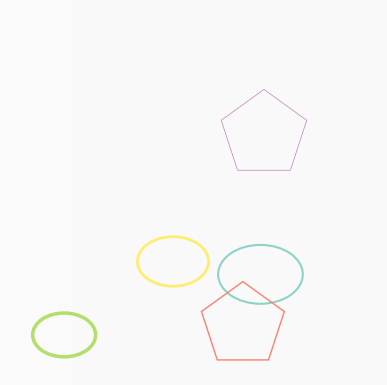[{"shape": "oval", "thickness": 1.5, "radius": 0.55, "center": [0.672, 0.287]}, {"shape": "pentagon", "thickness": 1, "radius": 0.56, "center": [0.627, 0.156]}, {"shape": "oval", "thickness": 2.5, "radius": 0.41, "center": [0.166, 0.13]}, {"shape": "pentagon", "thickness": 0.5, "radius": 0.58, "center": [0.681, 0.652]}, {"shape": "oval", "thickness": 2, "radius": 0.46, "center": [0.446, 0.321]}]